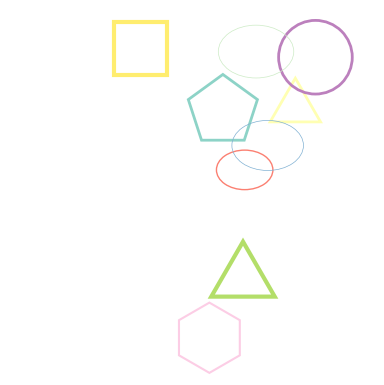[{"shape": "pentagon", "thickness": 2, "radius": 0.47, "center": [0.579, 0.712]}, {"shape": "triangle", "thickness": 2, "radius": 0.38, "center": [0.767, 0.721]}, {"shape": "oval", "thickness": 1, "radius": 0.37, "center": [0.635, 0.559]}, {"shape": "oval", "thickness": 0.5, "radius": 0.46, "center": [0.695, 0.622]}, {"shape": "triangle", "thickness": 3, "radius": 0.48, "center": [0.631, 0.277]}, {"shape": "hexagon", "thickness": 1.5, "radius": 0.46, "center": [0.544, 0.123]}, {"shape": "circle", "thickness": 2, "radius": 0.48, "center": [0.819, 0.851]}, {"shape": "oval", "thickness": 0.5, "radius": 0.49, "center": [0.665, 0.866]}, {"shape": "square", "thickness": 3, "radius": 0.34, "center": [0.365, 0.873]}]